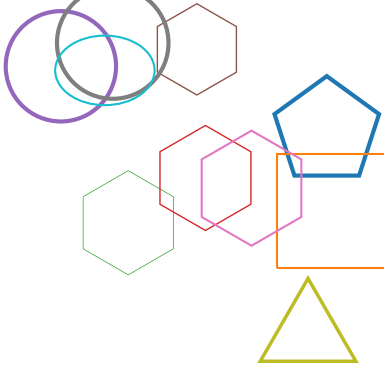[{"shape": "pentagon", "thickness": 3, "radius": 0.71, "center": [0.849, 0.659]}, {"shape": "square", "thickness": 1.5, "radius": 0.74, "center": [0.867, 0.452]}, {"shape": "hexagon", "thickness": 0.5, "radius": 0.68, "center": [0.333, 0.421]}, {"shape": "hexagon", "thickness": 1, "radius": 0.68, "center": [0.534, 0.538]}, {"shape": "circle", "thickness": 3, "radius": 0.72, "center": [0.158, 0.828]}, {"shape": "hexagon", "thickness": 1, "radius": 0.59, "center": [0.511, 0.872]}, {"shape": "hexagon", "thickness": 1.5, "radius": 0.75, "center": [0.653, 0.511]}, {"shape": "circle", "thickness": 3, "radius": 0.72, "center": [0.293, 0.888]}, {"shape": "triangle", "thickness": 2.5, "radius": 0.72, "center": [0.8, 0.133]}, {"shape": "oval", "thickness": 1.5, "radius": 0.65, "center": [0.272, 0.817]}]